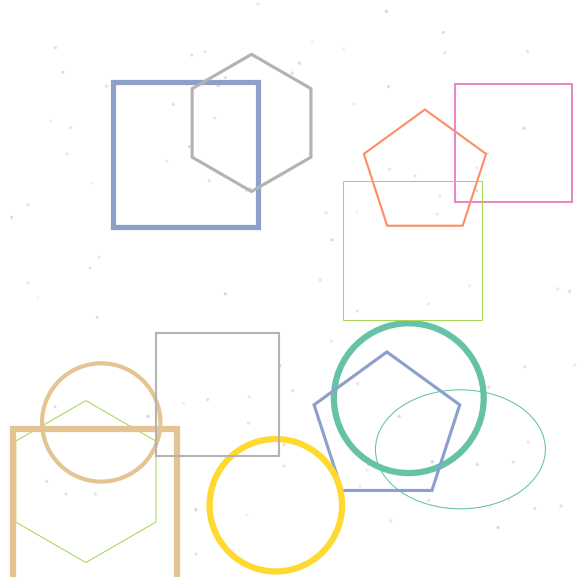[{"shape": "circle", "thickness": 3, "radius": 0.65, "center": [0.708, 0.31]}, {"shape": "oval", "thickness": 0.5, "radius": 0.74, "center": [0.797, 0.221]}, {"shape": "pentagon", "thickness": 1, "radius": 0.56, "center": [0.736, 0.698]}, {"shape": "square", "thickness": 2.5, "radius": 0.63, "center": [0.321, 0.732]}, {"shape": "pentagon", "thickness": 1.5, "radius": 0.66, "center": [0.67, 0.257]}, {"shape": "square", "thickness": 1, "radius": 0.51, "center": [0.889, 0.752]}, {"shape": "square", "thickness": 0.5, "radius": 0.6, "center": [0.714, 0.566]}, {"shape": "hexagon", "thickness": 0.5, "radius": 0.7, "center": [0.149, 0.165]}, {"shape": "circle", "thickness": 3, "radius": 0.57, "center": [0.478, 0.124]}, {"shape": "square", "thickness": 3, "radius": 0.71, "center": [0.165, 0.114]}, {"shape": "circle", "thickness": 2, "radius": 0.51, "center": [0.175, 0.268]}, {"shape": "hexagon", "thickness": 1.5, "radius": 0.59, "center": [0.436, 0.786]}, {"shape": "square", "thickness": 1, "radius": 0.53, "center": [0.376, 0.316]}]